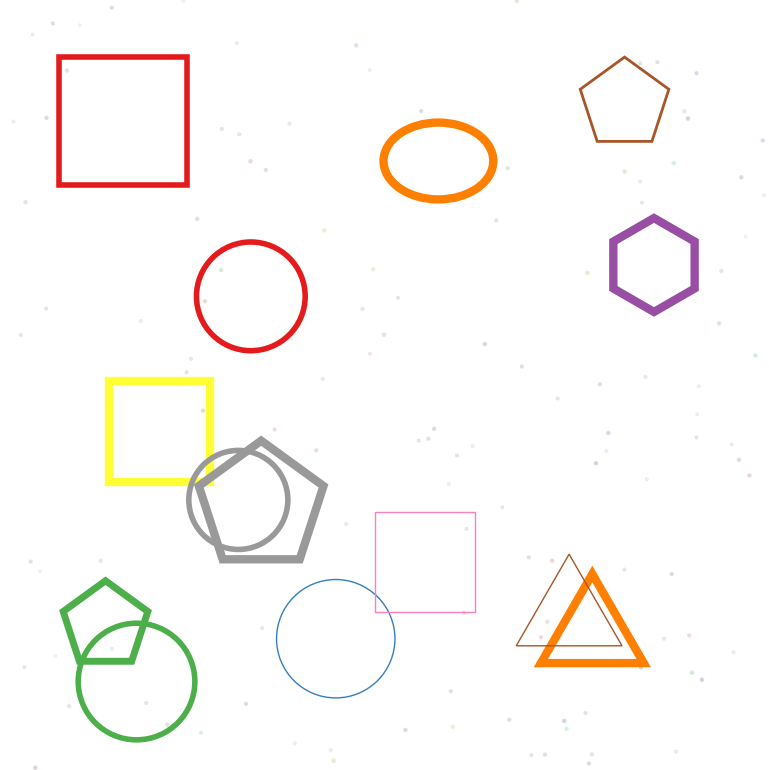[{"shape": "circle", "thickness": 2, "radius": 0.35, "center": [0.326, 0.615]}, {"shape": "square", "thickness": 2, "radius": 0.42, "center": [0.16, 0.843]}, {"shape": "circle", "thickness": 0.5, "radius": 0.38, "center": [0.436, 0.17]}, {"shape": "pentagon", "thickness": 2.5, "radius": 0.29, "center": [0.137, 0.188]}, {"shape": "circle", "thickness": 2, "radius": 0.38, "center": [0.177, 0.115]}, {"shape": "hexagon", "thickness": 3, "radius": 0.3, "center": [0.849, 0.656]}, {"shape": "triangle", "thickness": 3, "radius": 0.39, "center": [0.769, 0.177]}, {"shape": "oval", "thickness": 3, "radius": 0.36, "center": [0.569, 0.791]}, {"shape": "square", "thickness": 3, "radius": 0.33, "center": [0.207, 0.44]}, {"shape": "triangle", "thickness": 0.5, "radius": 0.4, "center": [0.739, 0.201]}, {"shape": "pentagon", "thickness": 1, "radius": 0.3, "center": [0.811, 0.865]}, {"shape": "square", "thickness": 0.5, "radius": 0.32, "center": [0.552, 0.27]}, {"shape": "pentagon", "thickness": 3, "radius": 0.43, "center": [0.339, 0.343]}, {"shape": "circle", "thickness": 2, "radius": 0.32, "center": [0.31, 0.351]}]